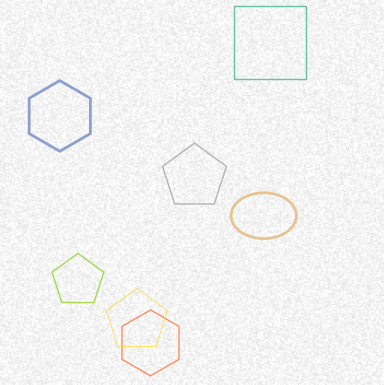[{"shape": "square", "thickness": 1, "radius": 0.47, "center": [0.701, 0.891]}, {"shape": "hexagon", "thickness": 1, "radius": 0.43, "center": [0.391, 0.109]}, {"shape": "hexagon", "thickness": 2, "radius": 0.46, "center": [0.155, 0.699]}, {"shape": "pentagon", "thickness": 1, "radius": 0.35, "center": [0.202, 0.271]}, {"shape": "pentagon", "thickness": 0.5, "radius": 0.42, "center": [0.356, 0.167]}, {"shape": "oval", "thickness": 2, "radius": 0.42, "center": [0.685, 0.44]}, {"shape": "pentagon", "thickness": 1, "radius": 0.44, "center": [0.505, 0.541]}]